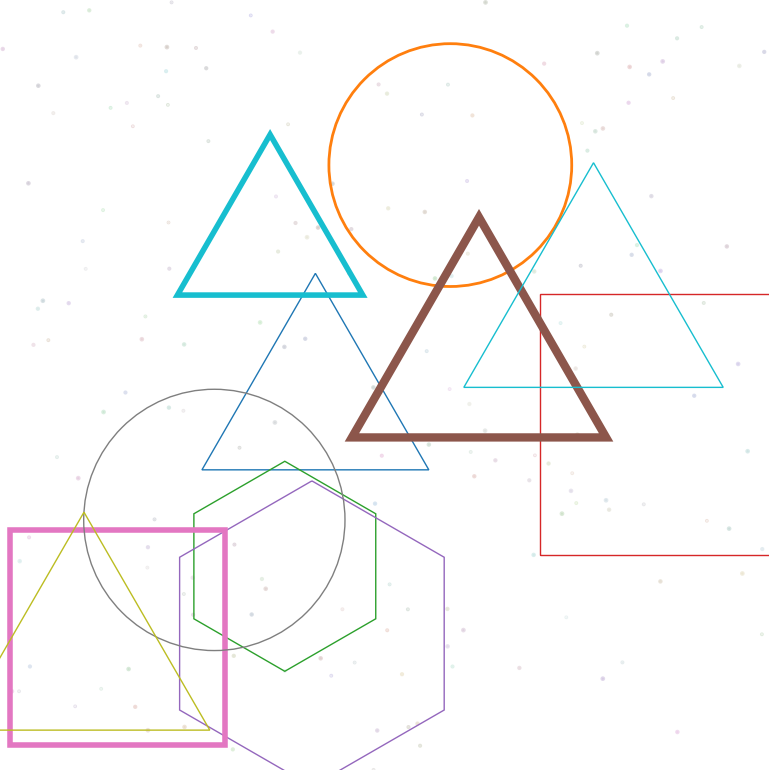[{"shape": "triangle", "thickness": 0.5, "radius": 0.85, "center": [0.41, 0.475]}, {"shape": "circle", "thickness": 1, "radius": 0.79, "center": [0.585, 0.786]}, {"shape": "hexagon", "thickness": 0.5, "radius": 0.68, "center": [0.37, 0.265]}, {"shape": "square", "thickness": 0.5, "radius": 0.85, "center": [0.87, 0.449]}, {"shape": "hexagon", "thickness": 0.5, "radius": 0.99, "center": [0.405, 0.177]}, {"shape": "triangle", "thickness": 3, "radius": 0.95, "center": [0.622, 0.527]}, {"shape": "square", "thickness": 2, "radius": 0.7, "center": [0.153, 0.172]}, {"shape": "circle", "thickness": 0.5, "radius": 0.85, "center": [0.278, 0.325]}, {"shape": "triangle", "thickness": 0.5, "radius": 0.94, "center": [0.109, 0.146]}, {"shape": "triangle", "thickness": 2, "radius": 0.69, "center": [0.351, 0.686]}, {"shape": "triangle", "thickness": 0.5, "radius": 0.97, "center": [0.771, 0.594]}]